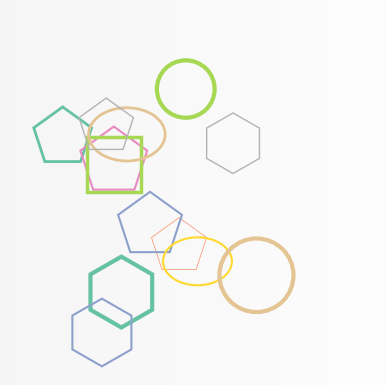[{"shape": "pentagon", "thickness": 2, "radius": 0.39, "center": [0.162, 0.644]}, {"shape": "hexagon", "thickness": 3, "radius": 0.46, "center": [0.313, 0.241]}, {"shape": "pentagon", "thickness": 0.5, "radius": 0.37, "center": [0.462, 0.36]}, {"shape": "pentagon", "thickness": 1.5, "radius": 0.43, "center": [0.387, 0.415]}, {"shape": "hexagon", "thickness": 1.5, "radius": 0.44, "center": [0.263, 0.136]}, {"shape": "pentagon", "thickness": 1.5, "radius": 0.45, "center": [0.294, 0.581]}, {"shape": "circle", "thickness": 3, "radius": 0.37, "center": [0.479, 0.769]}, {"shape": "square", "thickness": 2.5, "radius": 0.35, "center": [0.294, 0.573]}, {"shape": "oval", "thickness": 1.5, "radius": 0.44, "center": [0.51, 0.321]}, {"shape": "oval", "thickness": 2, "radius": 0.49, "center": [0.327, 0.651]}, {"shape": "circle", "thickness": 3, "radius": 0.48, "center": [0.662, 0.285]}, {"shape": "hexagon", "thickness": 1, "radius": 0.39, "center": [0.601, 0.628]}, {"shape": "pentagon", "thickness": 1, "radius": 0.37, "center": [0.274, 0.672]}]